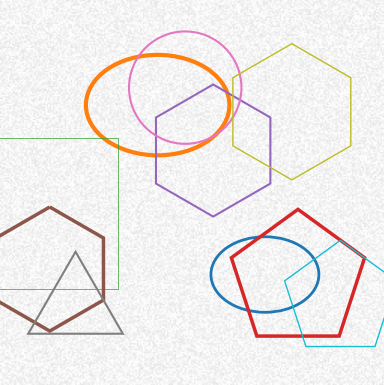[{"shape": "oval", "thickness": 2, "radius": 0.7, "center": [0.688, 0.287]}, {"shape": "oval", "thickness": 3, "radius": 0.93, "center": [0.41, 0.727]}, {"shape": "square", "thickness": 0.5, "radius": 0.98, "center": [0.112, 0.446]}, {"shape": "pentagon", "thickness": 2.5, "radius": 0.91, "center": [0.774, 0.274]}, {"shape": "hexagon", "thickness": 1.5, "radius": 0.86, "center": [0.554, 0.609]}, {"shape": "hexagon", "thickness": 2.5, "radius": 0.81, "center": [0.129, 0.301]}, {"shape": "circle", "thickness": 1.5, "radius": 0.73, "center": [0.481, 0.772]}, {"shape": "triangle", "thickness": 1.5, "radius": 0.71, "center": [0.196, 0.204]}, {"shape": "hexagon", "thickness": 1, "radius": 0.88, "center": [0.758, 0.71]}, {"shape": "pentagon", "thickness": 1, "radius": 0.76, "center": [0.884, 0.223]}]